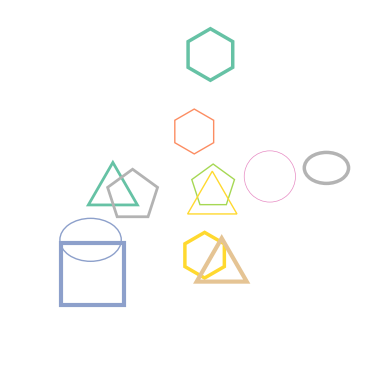[{"shape": "triangle", "thickness": 2, "radius": 0.37, "center": [0.293, 0.504]}, {"shape": "hexagon", "thickness": 2.5, "radius": 0.33, "center": [0.546, 0.858]}, {"shape": "hexagon", "thickness": 1, "radius": 0.29, "center": [0.505, 0.658]}, {"shape": "oval", "thickness": 1, "radius": 0.4, "center": [0.235, 0.377]}, {"shape": "square", "thickness": 3, "radius": 0.4, "center": [0.24, 0.288]}, {"shape": "circle", "thickness": 0.5, "radius": 0.33, "center": [0.701, 0.542]}, {"shape": "pentagon", "thickness": 1, "radius": 0.29, "center": [0.554, 0.516]}, {"shape": "triangle", "thickness": 1, "radius": 0.37, "center": [0.551, 0.481]}, {"shape": "hexagon", "thickness": 2.5, "radius": 0.3, "center": [0.531, 0.337]}, {"shape": "triangle", "thickness": 3, "radius": 0.38, "center": [0.576, 0.306]}, {"shape": "oval", "thickness": 2.5, "radius": 0.29, "center": [0.848, 0.564]}, {"shape": "pentagon", "thickness": 2, "radius": 0.34, "center": [0.344, 0.492]}]